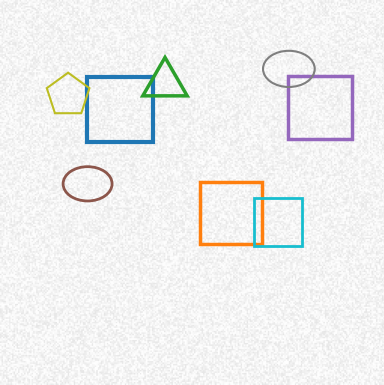[{"shape": "square", "thickness": 3, "radius": 0.43, "center": [0.312, 0.715]}, {"shape": "square", "thickness": 2.5, "radius": 0.4, "center": [0.6, 0.448]}, {"shape": "triangle", "thickness": 2.5, "radius": 0.33, "center": [0.429, 0.784]}, {"shape": "square", "thickness": 2.5, "radius": 0.41, "center": [0.831, 0.721]}, {"shape": "oval", "thickness": 2, "radius": 0.32, "center": [0.228, 0.523]}, {"shape": "oval", "thickness": 1.5, "radius": 0.34, "center": [0.75, 0.821]}, {"shape": "pentagon", "thickness": 1.5, "radius": 0.29, "center": [0.177, 0.753]}, {"shape": "square", "thickness": 2, "radius": 0.31, "center": [0.723, 0.423]}]